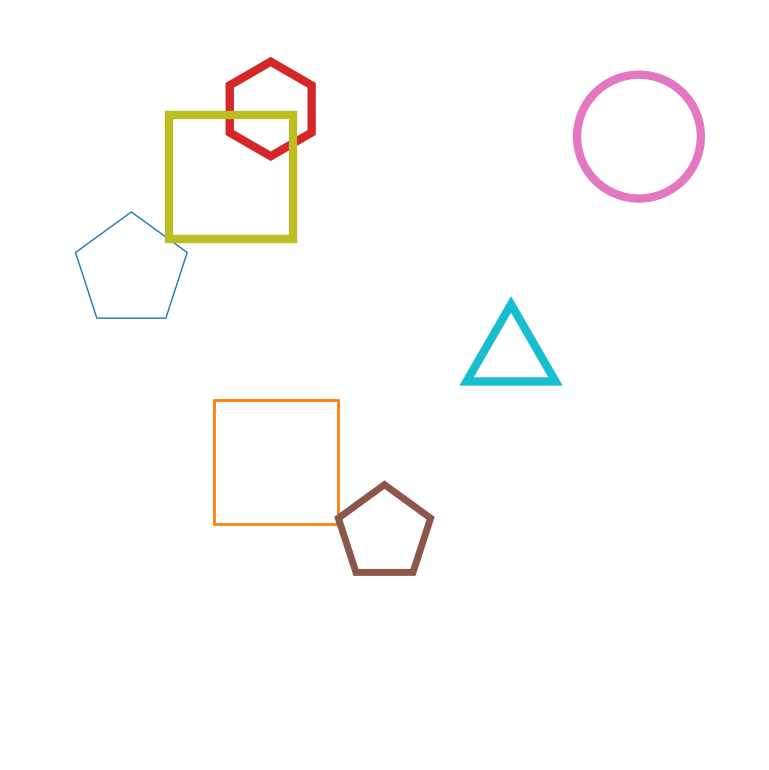[{"shape": "pentagon", "thickness": 0.5, "radius": 0.38, "center": [0.171, 0.649]}, {"shape": "square", "thickness": 1, "radius": 0.4, "center": [0.359, 0.4]}, {"shape": "hexagon", "thickness": 3, "radius": 0.31, "center": [0.352, 0.859]}, {"shape": "pentagon", "thickness": 2.5, "radius": 0.31, "center": [0.499, 0.308]}, {"shape": "circle", "thickness": 3, "radius": 0.4, "center": [0.83, 0.823]}, {"shape": "square", "thickness": 3, "radius": 0.4, "center": [0.3, 0.77]}, {"shape": "triangle", "thickness": 3, "radius": 0.33, "center": [0.664, 0.538]}]